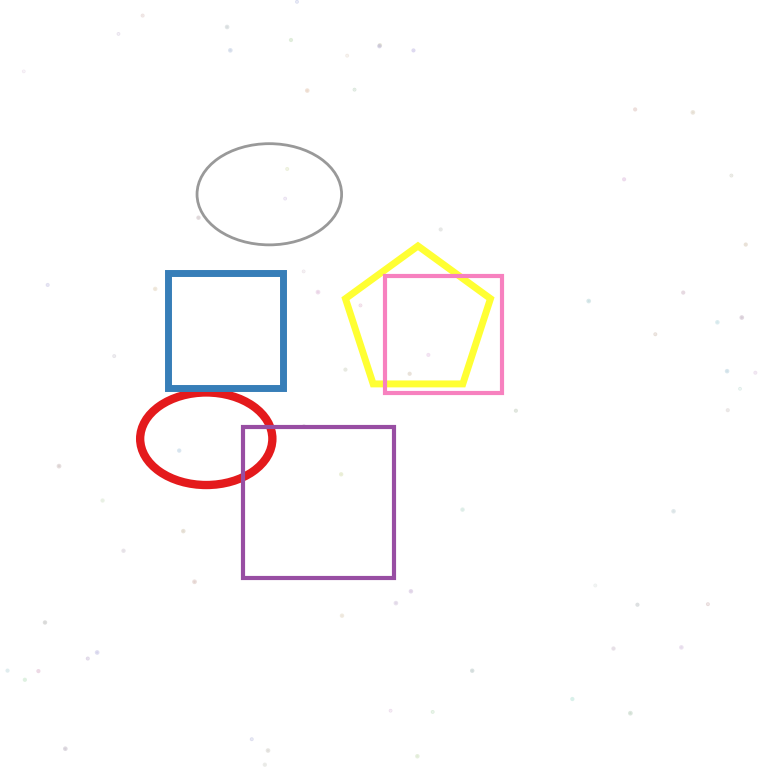[{"shape": "oval", "thickness": 3, "radius": 0.43, "center": [0.268, 0.43]}, {"shape": "square", "thickness": 2.5, "radius": 0.37, "center": [0.293, 0.571]}, {"shape": "square", "thickness": 1.5, "radius": 0.49, "center": [0.413, 0.347]}, {"shape": "pentagon", "thickness": 2.5, "radius": 0.5, "center": [0.543, 0.582]}, {"shape": "square", "thickness": 1.5, "radius": 0.38, "center": [0.576, 0.566]}, {"shape": "oval", "thickness": 1, "radius": 0.47, "center": [0.35, 0.748]}]